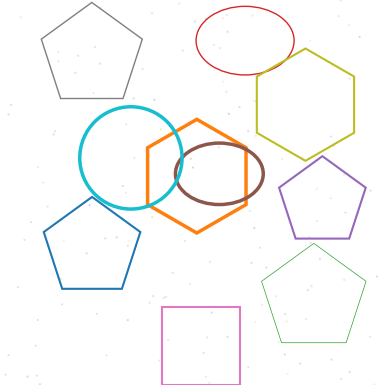[{"shape": "pentagon", "thickness": 1.5, "radius": 0.66, "center": [0.239, 0.357]}, {"shape": "hexagon", "thickness": 2.5, "radius": 0.74, "center": [0.511, 0.542]}, {"shape": "pentagon", "thickness": 0.5, "radius": 0.71, "center": [0.815, 0.225]}, {"shape": "oval", "thickness": 1, "radius": 0.64, "center": [0.637, 0.894]}, {"shape": "pentagon", "thickness": 1.5, "radius": 0.59, "center": [0.837, 0.476]}, {"shape": "oval", "thickness": 2.5, "radius": 0.57, "center": [0.57, 0.549]}, {"shape": "square", "thickness": 1.5, "radius": 0.5, "center": [0.522, 0.102]}, {"shape": "pentagon", "thickness": 1, "radius": 0.69, "center": [0.238, 0.856]}, {"shape": "hexagon", "thickness": 1.5, "radius": 0.73, "center": [0.793, 0.728]}, {"shape": "circle", "thickness": 2.5, "radius": 0.66, "center": [0.34, 0.59]}]